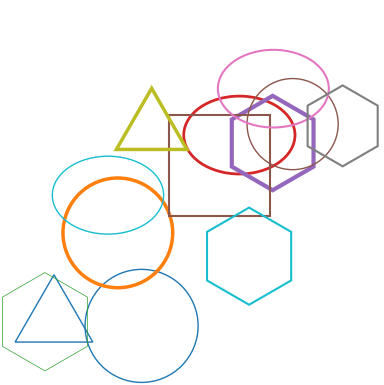[{"shape": "circle", "thickness": 1, "radius": 0.73, "center": [0.368, 0.154]}, {"shape": "triangle", "thickness": 1, "radius": 0.58, "center": [0.14, 0.17]}, {"shape": "circle", "thickness": 2.5, "radius": 0.71, "center": [0.306, 0.395]}, {"shape": "hexagon", "thickness": 0.5, "radius": 0.64, "center": [0.117, 0.164]}, {"shape": "oval", "thickness": 2, "radius": 0.72, "center": [0.622, 0.649]}, {"shape": "hexagon", "thickness": 3, "radius": 0.61, "center": [0.708, 0.629]}, {"shape": "square", "thickness": 1.5, "radius": 0.66, "center": [0.57, 0.571]}, {"shape": "circle", "thickness": 1, "radius": 0.59, "center": [0.76, 0.678]}, {"shape": "oval", "thickness": 1.5, "radius": 0.72, "center": [0.71, 0.77]}, {"shape": "hexagon", "thickness": 1.5, "radius": 0.53, "center": [0.89, 0.673]}, {"shape": "triangle", "thickness": 2.5, "radius": 0.53, "center": [0.394, 0.665]}, {"shape": "oval", "thickness": 1, "radius": 0.72, "center": [0.28, 0.493]}, {"shape": "hexagon", "thickness": 1.5, "radius": 0.63, "center": [0.647, 0.335]}]